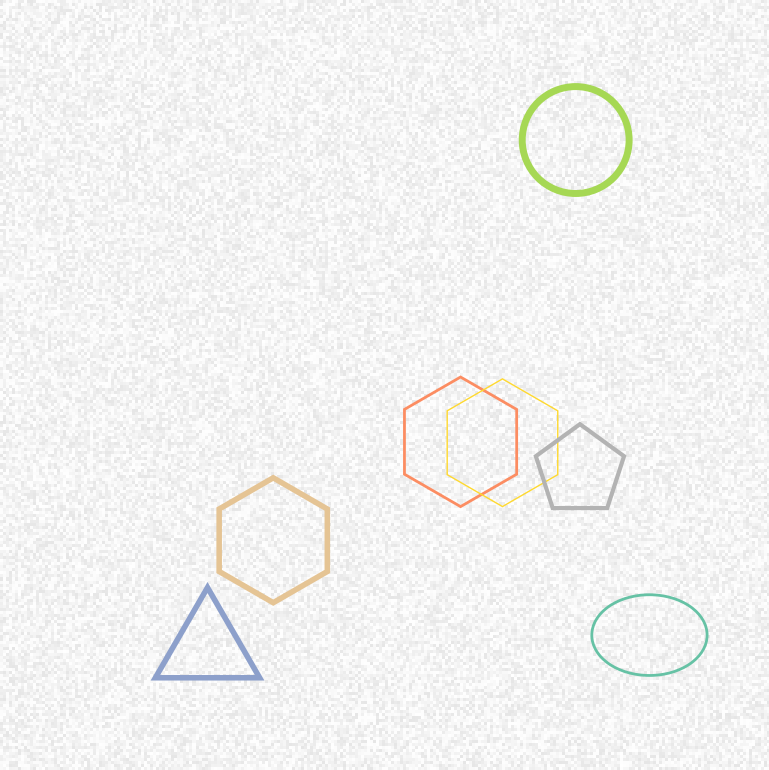[{"shape": "oval", "thickness": 1, "radius": 0.37, "center": [0.843, 0.175]}, {"shape": "hexagon", "thickness": 1, "radius": 0.42, "center": [0.598, 0.426]}, {"shape": "triangle", "thickness": 2, "radius": 0.39, "center": [0.269, 0.159]}, {"shape": "circle", "thickness": 2.5, "radius": 0.35, "center": [0.748, 0.818]}, {"shape": "hexagon", "thickness": 0.5, "radius": 0.41, "center": [0.653, 0.425]}, {"shape": "hexagon", "thickness": 2, "radius": 0.41, "center": [0.355, 0.298]}, {"shape": "pentagon", "thickness": 1.5, "radius": 0.3, "center": [0.753, 0.389]}]